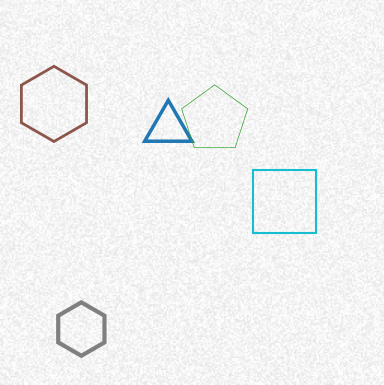[{"shape": "triangle", "thickness": 2.5, "radius": 0.35, "center": [0.437, 0.669]}, {"shape": "pentagon", "thickness": 0.5, "radius": 0.45, "center": [0.558, 0.689]}, {"shape": "hexagon", "thickness": 2, "radius": 0.49, "center": [0.14, 0.73]}, {"shape": "hexagon", "thickness": 3, "radius": 0.35, "center": [0.211, 0.145]}, {"shape": "square", "thickness": 1.5, "radius": 0.41, "center": [0.739, 0.476]}]